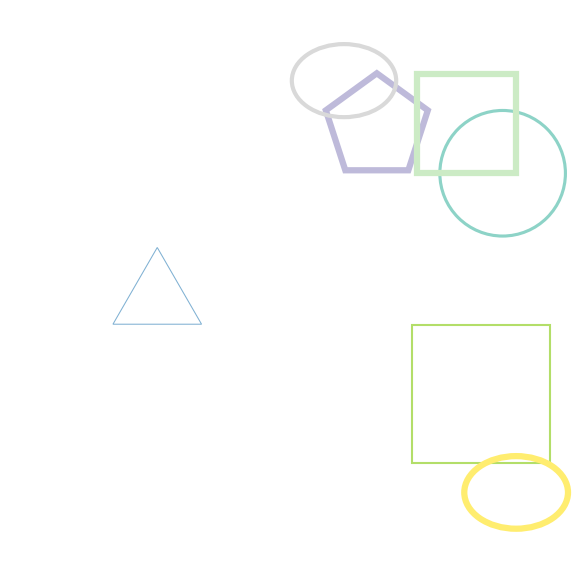[{"shape": "circle", "thickness": 1.5, "radius": 0.54, "center": [0.87, 0.699]}, {"shape": "pentagon", "thickness": 3, "radius": 0.46, "center": [0.653, 0.779]}, {"shape": "triangle", "thickness": 0.5, "radius": 0.44, "center": [0.272, 0.482]}, {"shape": "square", "thickness": 1, "radius": 0.6, "center": [0.833, 0.317]}, {"shape": "oval", "thickness": 2, "radius": 0.45, "center": [0.596, 0.86]}, {"shape": "square", "thickness": 3, "radius": 0.43, "center": [0.807, 0.786]}, {"shape": "oval", "thickness": 3, "radius": 0.45, "center": [0.894, 0.146]}]